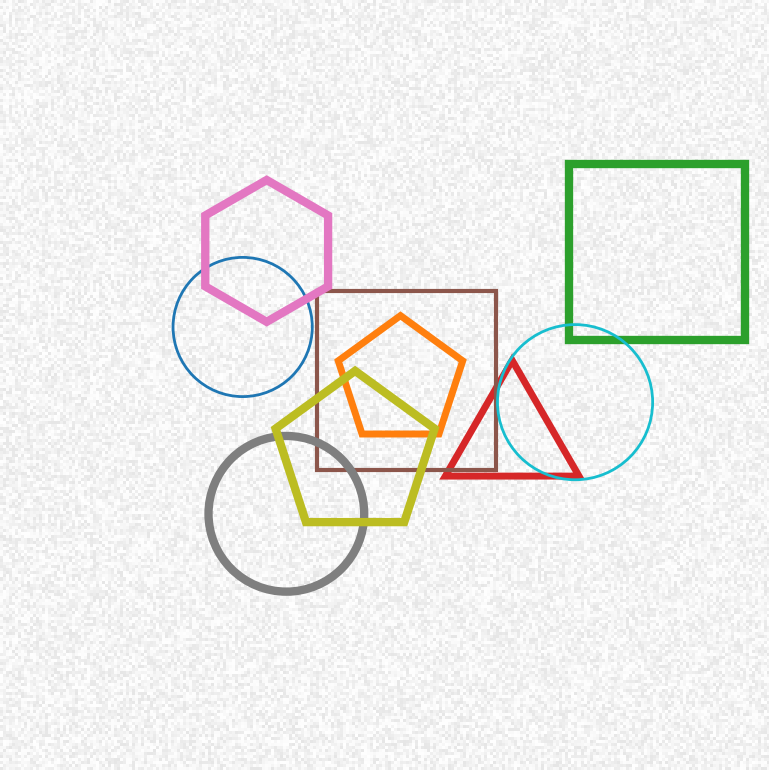[{"shape": "circle", "thickness": 1, "radius": 0.45, "center": [0.315, 0.575]}, {"shape": "pentagon", "thickness": 2.5, "radius": 0.42, "center": [0.52, 0.505]}, {"shape": "square", "thickness": 3, "radius": 0.57, "center": [0.853, 0.673]}, {"shape": "triangle", "thickness": 2.5, "radius": 0.5, "center": [0.665, 0.432]}, {"shape": "square", "thickness": 1.5, "radius": 0.58, "center": [0.528, 0.505]}, {"shape": "hexagon", "thickness": 3, "radius": 0.46, "center": [0.346, 0.674]}, {"shape": "circle", "thickness": 3, "radius": 0.51, "center": [0.372, 0.333]}, {"shape": "pentagon", "thickness": 3, "radius": 0.54, "center": [0.461, 0.41]}, {"shape": "circle", "thickness": 1, "radius": 0.5, "center": [0.747, 0.478]}]